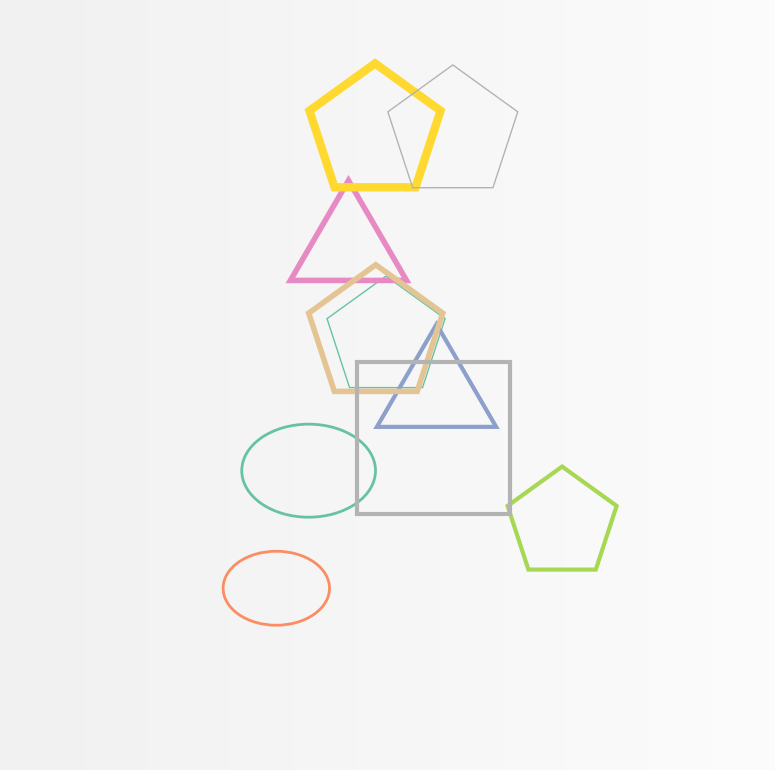[{"shape": "oval", "thickness": 1, "radius": 0.43, "center": [0.398, 0.389]}, {"shape": "pentagon", "thickness": 0.5, "radius": 0.4, "center": [0.498, 0.561]}, {"shape": "oval", "thickness": 1, "radius": 0.34, "center": [0.357, 0.236]}, {"shape": "triangle", "thickness": 1.5, "radius": 0.44, "center": [0.563, 0.49]}, {"shape": "triangle", "thickness": 2, "radius": 0.43, "center": [0.45, 0.679]}, {"shape": "pentagon", "thickness": 1.5, "radius": 0.37, "center": [0.725, 0.32]}, {"shape": "pentagon", "thickness": 3, "radius": 0.44, "center": [0.484, 0.829]}, {"shape": "pentagon", "thickness": 2, "radius": 0.45, "center": [0.485, 0.565]}, {"shape": "square", "thickness": 1.5, "radius": 0.49, "center": [0.559, 0.431]}, {"shape": "pentagon", "thickness": 0.5, "radius": 0.44, "center": [0.584, 0.828]}]